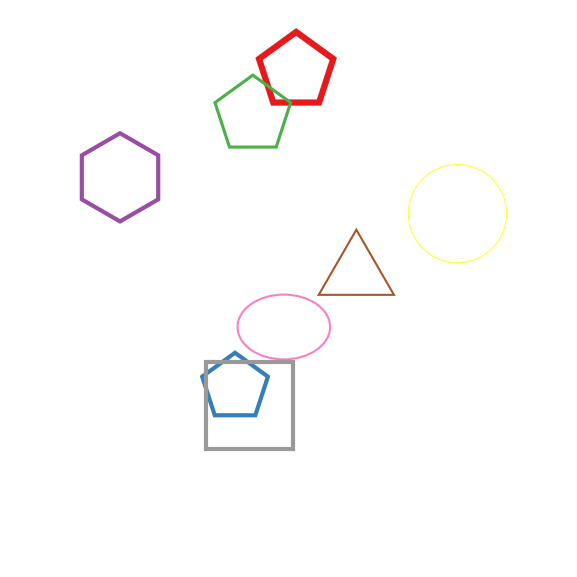[{"shape": "pentagon", "thickness": 3, "radius": 0.34, "center": [0.513, 0.876]}, {"shape": "pentagon", "thickness": 2, "radius": 0.3, "center": [0.407, 0.328]}, {"shape": "pentagon", "thickness": 1.5, "radius": 0.34, "center": [0.438, 0.8]}, {"shape": "hexagon", "thickness": 2, "radius": 0.38, "center": [0.208, 0.692]}, {"shape": "circle", "thickness": 0.5, "radius": 0.43, "center": [0.792, 0.629]}, {"shape": "triangle", "thickness": 1, "radius": 0.38, "center": [0.617, 0.526]}, {"shape": "oval", "thickness": 1, "radius": 0.4, "center": [0.491, 0.433]}, {"shape": "square", "thickness": 2, "radius": 0.38, "center": [0.432, 0.296]}]